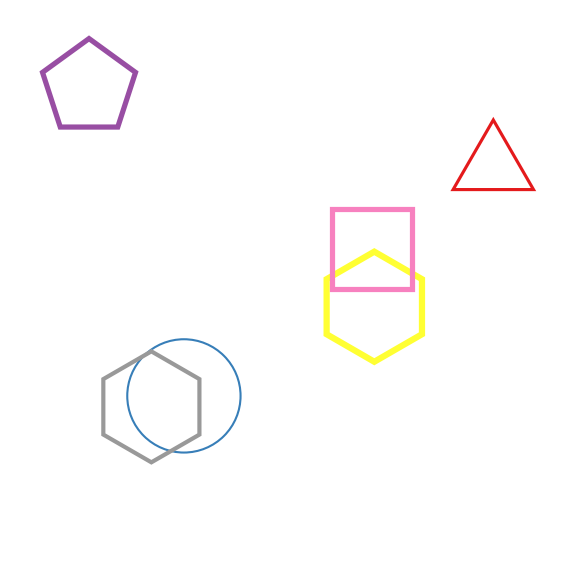[{"shape": "triangle", "thickness": 1.5, "radius": 0.4, "center": [0.854, 0.711]}, {"shape": "circle", "thickness": 1, "radius": 0.49, "center": [0.318, 0.314]}, {"shape": "pentagon", "thickness": 2.5, "radius": 0.42, "center": [0.154, 0.848]}, {"shape": "hexagon", "thickness": 3, "radius": 0.48, "center": [0.648, 0.468]}, {"shape": "square", "thickness": 2.5, "radius": 0.35, "center": [0.645, 0.568]}, {"shape": "hexagon", "thickness": 2, "radius": 0.48, "center": [0.262, 0.295]}]